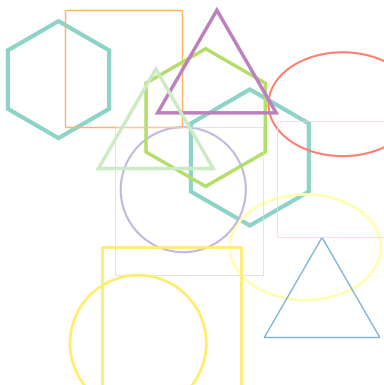[{"shape": "hexagon", "thickness": 3, "radius": 0.76, "center": [0.152, 0.793]}, {"shape": "hexagon", "thickness": 3, "radius": 0.88, "center": [0.649, 0.591]}, {"shape": "oval", "thickness": 2, "radius": 0.98, "center": [0.793, 0.358]}, {"shape": "circle", "thickness": 1.5, "radius": 0.81, "center": [0.476, 0.507]}, {"shape": "oval", "thickness": 1.5, "radius": 0.96, "center": [0.89, 0.729]}, {"shape": "triangle", "thickness": 1, "radius": 0.87, "center": [0.837, 0.21]}, {"shape": "square", "thickness": 1, "radius": 0.76, "center": [0.321, 0.822]}, {"shape": "hexagon", "thickness": 2.5, "radius": 0.89, "center": [0.534, 0.695]}, {"shape": "square", "thickness": 0.5, "radius": 0.75, "center": [0.871, 0.534]}, {"shape": "square", "thickness": 0.5, "radius": 0.97, "center": [0.491, 0.478]}, {"shape": "triangle", "thickness": 2.5, "radius": 0.89, "center": [0.563, 0.796]}, {"shape": "triangle", "thickness": 2.5, "radius": 0.86, "center": [0.405, 0.648]}, {"shape": "square", "thickness": 2, "radius": 0.9, "center": [0.446, 0.179]}, {"shape": "circle", "thickness": 2, "radius": 0.88, "center": [0.359, 0.108]}]